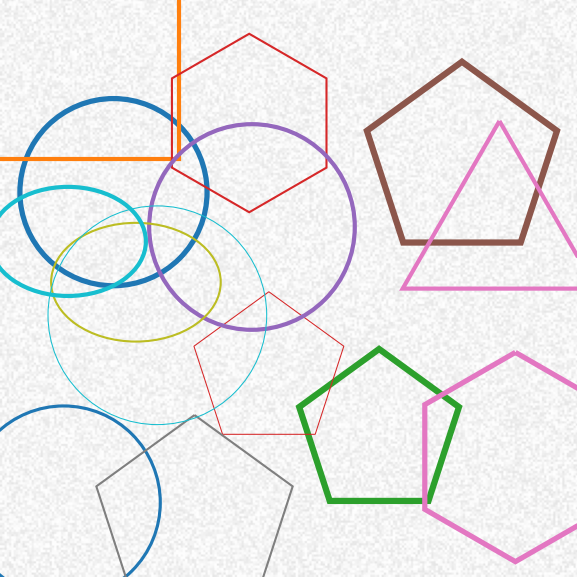[{"shape": "circle", "thickness": 2.5, "radius": 0.81, "center": [0.197, 0.666]}, {"shape": "circle", "thickness": 1.5, "radius": 0.84, "center": [0.11, 0.129]}, {"shape": "square", "thickness": 2, "radius": 0.81, "center": [0.149, 0.885]}, {"shape": "pentagon", "thickness": 3, "radius": 0.73, "center": [0.656, 0.249]}, {"shape": "hexagon", "thickness": 1, "radius": 0.77, "center": [0.432, 0.786]}, {"shape": "pentagon", "thickness": 0.5, "radius": 0.68, "center": [0.466, 0.357]}, {"shape": "circle", "thickness": 2, "radius": 0.89, "center": [0.436, 0.606]}, {"shape": "pentagon", "thickness": 3, "radius": 0.87, "center": [0.8, 0.719]}, {"shape": "hexagon", "thickness": 2.5, "radius": 0.91, "center": [0.892, 0.208]}, {"shape": "triangle", "thickness": 2, "radius": 0.97, "center": [0.865, 0.596]}, {"shape": "pentagon", "thickness": 1, "radius": 0.89, "center": [0.337, 0.102]}, {"shape": "oval", "thickness": 1, "radius": 0.73, "center": [0.235, 0.51]}, {"shape": "circle", "thickness": 0.5, "radius": 0.95, "center": [0.272, 0.453]}, {"shape": "oval", "thickness": 2, "radius": 0.67, "center": [0.118, 0.581]}]